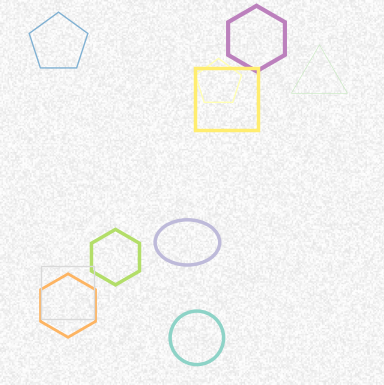[{"shape": "circle", "thickness": 2.5, "radius": 0.35, "center": [0.511, 0.123]}, {"shape": "pentagon", "thickness": 1, "radius": 0.32, "center": [0.567, 0.785]}, {"shape": "oval", "thickness": 2.5, "radius": 0.42, "center": [0.487, 0.37]}, {"shape": "pentagon", "thickness": 1, "radius": 0.4, "center": [0.152, 0.888]}, {"shape": "hexagon", "thickness": 2, "radius": 0.41, "center": [0.177, 0.206]}, {"shape": "hexagon", "thickness": 2.5, "radius": 0.36, "center": [0.3, 0.332]}, {"shape": "square", "thickness": 1, "radius": 0.35, "center": [0.176, 0.239]}, {"shape": "hexagon", "thickness": 3, "radius": 0.43, "center": [0.666, 0.9]}, {"shape": "triangle", "thickness": 0.5, "radius": 0.42, "center": [0.83, 0.8]}, {"shape": "square", "thickness": 2.5, "radius": 0.4, "center": [0.588, 0.743]}]